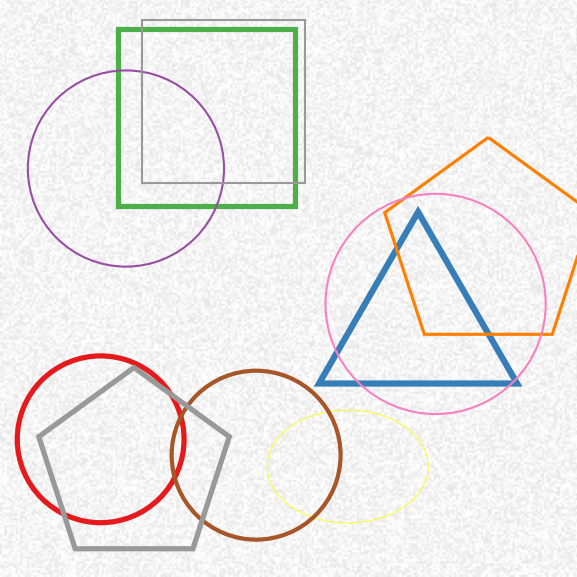[{"shape": "circle", "thickness": 2.5, "radius": 0.72, "center": [0.174, 0.238]}, {"shape": "triangle", "thickness": 3, "radius": 0.99, "center": [0.724, 0.434]}, {"shape": "square", "thickness": 2.5, "radius": 0.77, "center": [0.358, 0.796]}, {"shape": "circle", "thickness": 1, "radius": 0.85, "center": [0.218, 0.707]}, {"shape": "pentagon", "thickness": 1.5, "radius": 0.94, "center": [0.846, 0.573]}, {"shape": "oval", "thickness": 0.5, "radius": 0.7, "center": [0.602, 0.191]}, {"shape": "circle", "thickness": 2, "radius": 0.73, "center": [0.443, 0.211]}, {"shape": "circle", "thickness": 1, "radius": 0.95, "center": [0.754, 0.473]}, {"shape": "square", "thickness": 1, "radius": 0.71, "center": [0.387, 0.823]}, {"shape": "pentagon", "thickness": 2.5, "radius": 0.87, "center": [0.232, 0.189]}]